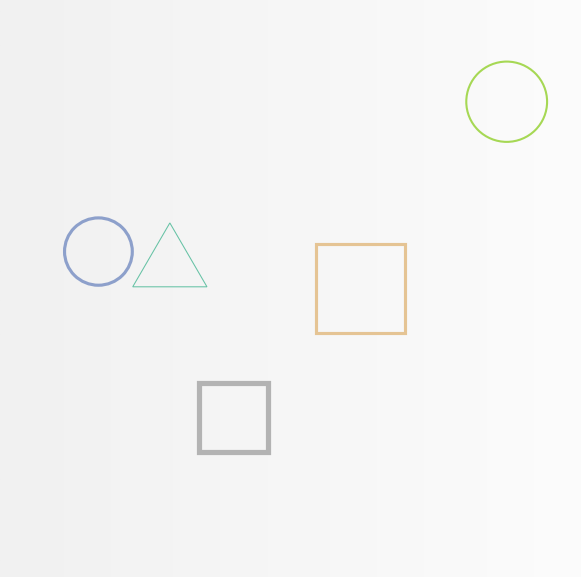[{"shape": "triangle", "thickness": 0.5, "radius": 0.37, "center": [0.292, 0.539]}, {"shape": "circle", "thickness": 1.5, "radius": 0.29, "center": [0.169, 0.564]}, {"shape": "circle", "thickness": 1, "radius": 0.35, "center": [0.872, 0.823]}, {"shape": "square", "thickness": 1.5, "radius": 0.38, "center": [0.62, 0.5]}, {"shape": "square", "thickness": 2.5, "radius": 0.3, "center": [0.401, 0.276]}]